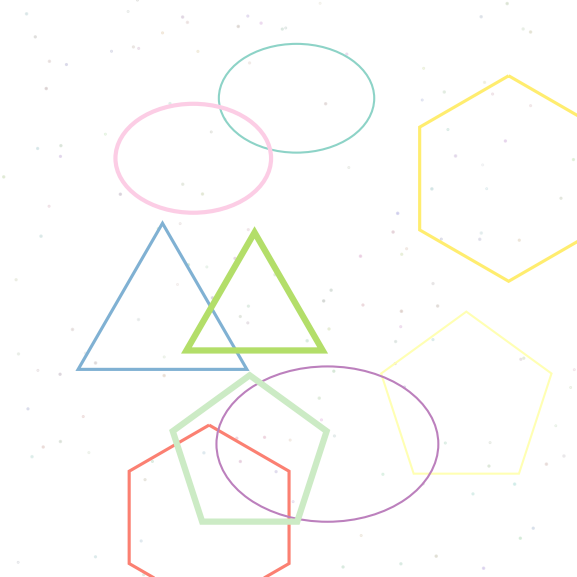[{"shape": "oval", "thickness": 1, "radius": 0.67, "center": [0.513, 0.829]}, {"shape": "pentagon", "thickness": 1, "radius": 0.78, "center": [0.807, 0.304]}, {"shape": "hexagon", "thickness": 1.5, "radius": 0.8, "center": [0.362, 0.103]}, {"shape": "triangle", "thickness": 1.5, "radius": 0.84, "center": [0.281, 0.444]}, {"shape": "triangle", "thickness": 3, "radius": 0.68, "center": [0.441, 0.46]}, {"shape": "oval", "thickness": 2, "radius": 0.67, "center": [0.335, 0.725]}, {"shape": "oval", "thickness": 1, "radius": 0.96, "center": [0.567, 0.23]}, {"shape": "pentagon", "thickness": 3, "radius": 0.7, "center": [0.432, 0.209]}, {"shape": "hexagon", "thickness": 1.5, "radius": 0.89, "center": [0.881, 0.69]}]